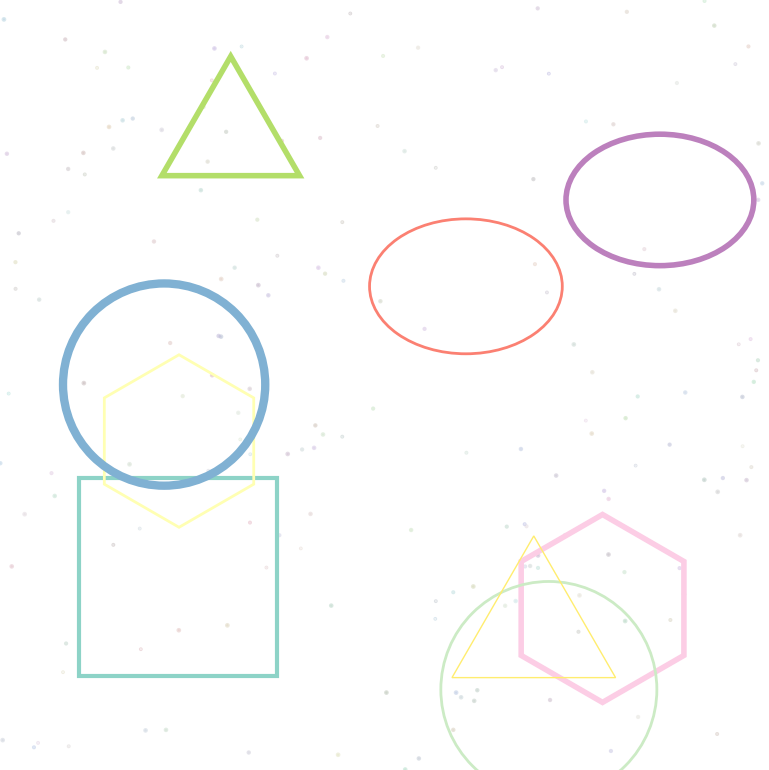[{"shape": "square", "thickness": 1.5, "radius": 0.64, "center": [0.231, 0.251]}, {"shape": "hexagon", "thickness": 1, "radius": 0.56, "center": [0.233, 0.427]}, {"shape": "oval", "thickness": 1, "radius": 0.63, "center": [0.605, 0.628]}, {"shape": "circle", "thickness": 3, "radius": 0.66, "center": [0.213, 0.501]}, {"shape": "triangle", "thickness": 2, "radius": 0.52, "center": [0.3, 0.823]}, {"shape": "hexagon", "thickness": 2, "radius": 0.61, "center": [0.783, 0.21]}, {"shape": "oval", "thickness": 2, "radius": 0.61, "center": [0.857, 0.74]}, {"shape": "circle", "thickness": 1, "radius": 0.7, "center": [0.713, 0.105]}, {"shape": "triangle", "thickness": 0.5, "radius": 0.61, "center": [0.693, 0.181]}]